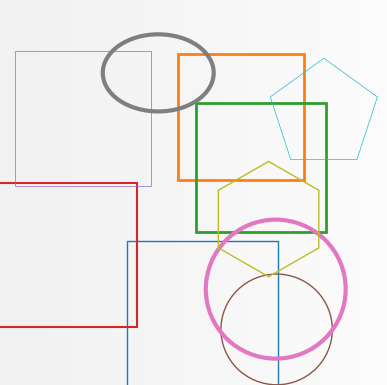[{"shape": "square", "thickness": 1, "radius": 0.97, "center": [0.522, 0.179]}, {"shape": "square", "thickness": 2, "radius": 0.82, "center": [0.622, 0.696]}, {"shape": "square", "thickness": 2, "radius": 0.84, "center": [0.674, 0.565]}, {"shape": "square", "thickness": 1.5, "radius": 0.93, "center": [0.167, 0.337]}, {"shape": "square", "thickness": 0.5, "radius": 0.88, "center": [0.215, 0.692]}, {"shape": "circle", "thickness": 1, "radius": 0.72, "center": [0.714, 0.144]}, {"shape": "circle", "thickness": 3, "radius": 0.9, "center": [0.712, 0.249]}, {"shape": "oval", "thickness": 3, "radius": 0.72, "center": [0.408, 0.811]}, {"shape": "hexagon", "thickness": 1, "radius": 0.75, "center": [0.693, 0.431]}, {"shape": "pentagon", "thickness": 0.5, "radius": 0.73, "center": [0.836, 0.703]}]